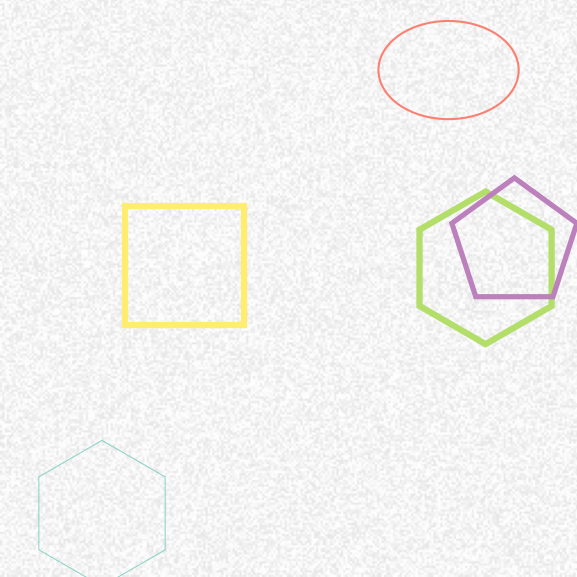[{"shape": "hexagon", "thickness": 0.5, "radius": 0.63, "center": [0.177, 0.11]}, {"shape": "oval", "thickness": 1, "radius": 0.61, "center": [0.777, 0.878]}, {"shape": "hexagon", "thickness": 3, "radius": 0.66, "center": [0.841, 0.535]}, {"shape": "pentagon", "thickness": 2.5, "radius": 0.57, "center": [0.891, 0.577]}, {"shape": "square", "thickness": 3, "radius": 0.51, "center": [0.319, 0.54]}]